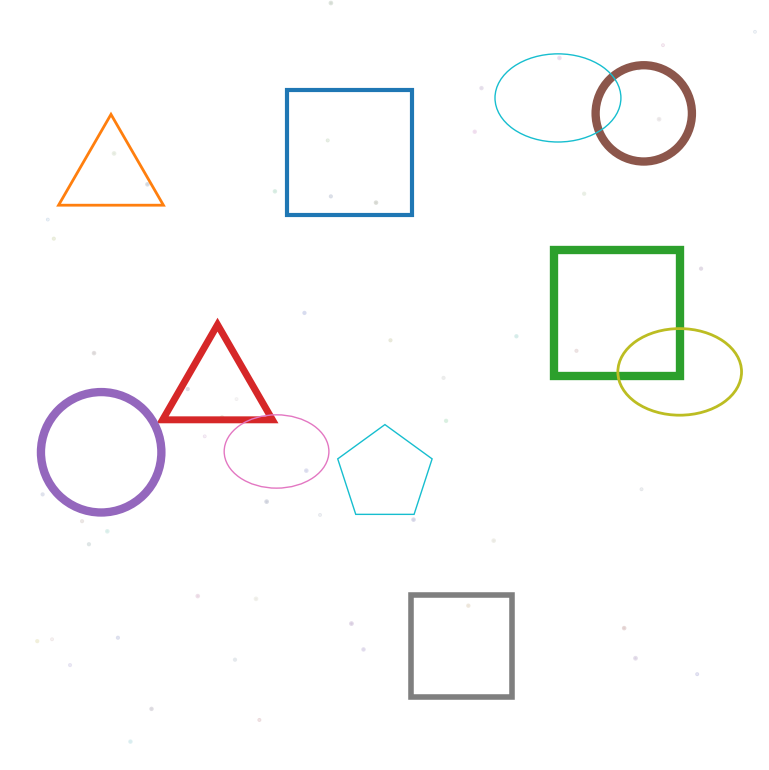[{"shape": "square", "thickness": 1.5, "radius": 0.41, "center": [0.454, 0.802]}, {"shape": "triangle", "thickness": 1, "radius": 0.39, "center": [0.144, 0.773]}, {"shape": "square", "thickness": 3, "radius": 0.41, "center": [0.801, 0.594]}, {"shape": "triangle", "thickness": 2.5, "radius": 0.41, "center": [0.283, 0.496]}, {"shape": "circle", "thickness": 3, "radius": 0.39, "center": [0.131, 0.413]}, {"shape": "circle", "thickness": 3, "radius": 0.31, "center": [0.836, 0.853]}, {"shape": "oval", "thickness": 0.5, "radius": 0.34, "center": [0.359, 0.414]}, {"shape": "square", "thickness": 2, "radius": 0.33, "center": [0.599, 0.161]}, {"shape": "oval", "thickness": 1, "radius": 0.4, "center": [0.883, 0.517]}, {"shape": "pentagon", "thickness": 0.5, "radius": 0.32, "center": [0.5, 0.384]}, {"shape": "oval", "thickness": 0.5, "radius": 0.41, "center": [0.725, 0.873]}]